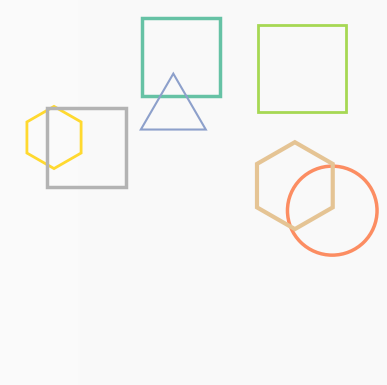[{"shape": "square", "thickness": 2.5, "radius": 0.51, "center": [0.466, 0.851]}, {"shape": "circle", "thickness": 2.5, "radius": 0.58, "center": [0.857, 0.453]}, {"shape": "triangle", "thickness": 1.5, "radius": 0.48, "center": [0.447, 0.712]}, {"shape": "square", "thickness": 2, "radius": 0.57, "center": [0.779, 0.823]}, {"shape": "hexagon", "thickness": 2, "radius": 0.4, "center": [0.139, 0.643]}, {"shape": "hexagon", "thickness": 3, "radius": 0.56, "center": [0.761, 0.518]}, {"shape": "square", "thickness": 2.5, "radius": 0.51, "center": [0.224, 0.617]}]